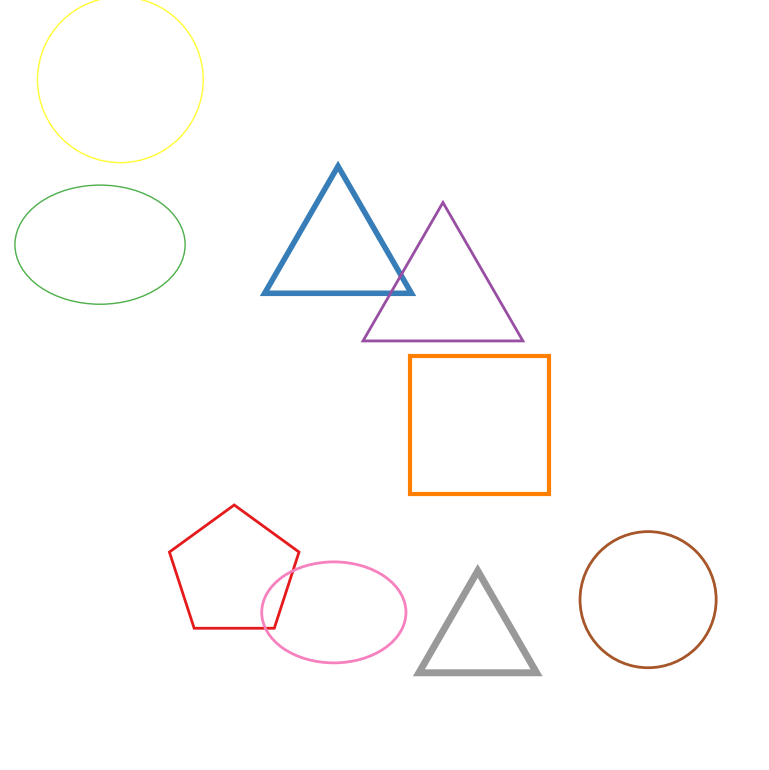[{"shape": "pentagon", "thickness": 1, "radius": 0.44, "center": [0.304, 0.256]}, {"shape": "triangle", "thickness": 2, "radius": 0.55, "center": [0.439, 0.674]}, {"shape": "oval", "thickness": 0.5, "radius": 0.55, "center": [0.13, 0.682]}, {"shape": "triangle", "thickness": 1, "radius": 0.6, "center": [0.575, 0.617]}, {"shape": "square", "thickness": 1.5, "radius": 0.45, "center": [0.623, 0.448]}, {"shape": "circle", "thickness": 0.5, "radius": 0.54, "center": [0.156, 0.896]}, {"shape": "circle", "thickness": 1, "radius": 0.44, "center": [0.842, 0.221]}, {"shape": "oval", "thickness": 1, "radius": 0.47, "center": [0.434, 0.205]}, {"shape": "triangle", "thickness": 2.5, "radius": 0.44, "center": [0.62, 0.17]}]